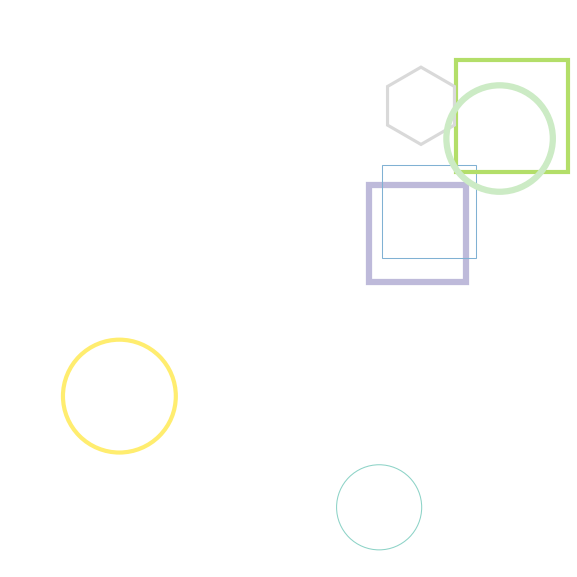[{"shape": "circle", "thickness": 0.5, "radius": 0.37, "center": [0.656, 0.121]}, {"shape": "square", "thickness": 3, "radius": 0.42, "center": [0.723, 0.595]}, {"shape": "square", "thickness": 0.5, "radius": 0.4, "center": [0.743, 0.632]}, {"shape": "square", "thickness": 2, "radius": 0.49, "center": [0.887, 0.799]}, {"shape": "hexagon", "thickness": 1.5, "radius": 0.33, "center": [0.729, 0.816]}, {"shape": "circle", "thickness": 3, "radius": 0.46, "center": [0.865, 0.759]}, {"shape": "circle", "thickness": 2, "radius": 0.49, "center": [0.207, 0.313]}]